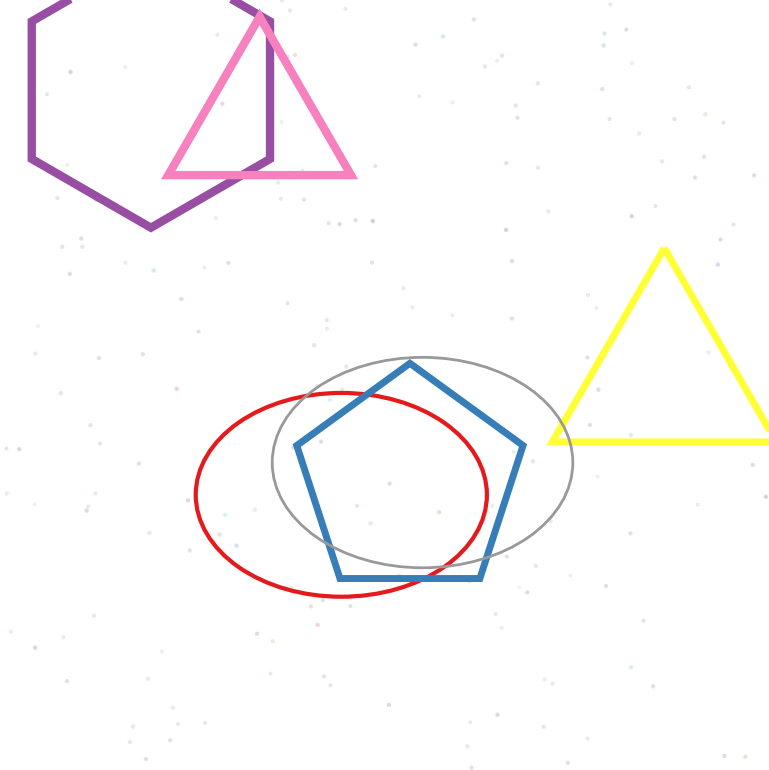[{"shape": "oval", "thickness": 1.5, "radius": 0.95, "center": [0.443, 0.357]}, {"shape": "pentagon", "thickness": 2.5, "radius": 0.77, "center": [0.532, 0.374]}, {"shape": "hexagon", "thickness": 3, "radius": 0.89, "center": [0.196, 0.883]}, {"shape": "triangle", "thickness": 2.5, "radius": 0.84, "center": [0.863, 0.51]}, {"shape": "triangle", "thickness": 3, "radius": 0.69, "center": [0.337, 0.841]}, {"shape": "oval", "thickness": 1, "radius": 0.98, "center": [0.549, 0.399]}]